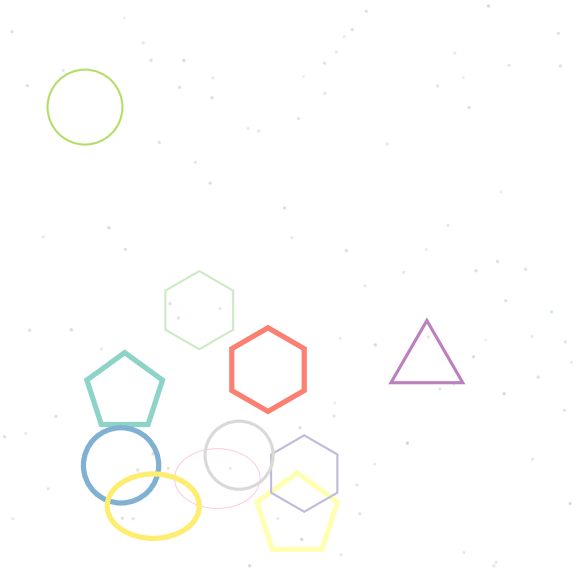[{"shape": "pentagon", "thickness": 2.5, "radius": 0.34, "center": [0.216, 0.32]}, {"shape": "pentagon", "thickness": 2.5, "radius": 0.37, "center": [0.515, 0.107]}, {"shape": "hexagon", "thickness": 1, "radius": 0.33, "center": [0.527, 0.179]}, {"shape": "hexagon", "thickness": 2.5, "radius": 0.36, "center": [0.464, 0.359]}, {"shape": "circle", "thickness": 2.5, "radius": 0.33, "center": [0.21, 0.193]}, {"shape": "circle", "thickness": 1, "radius": 0.32, "center": [0.147, 0.814]}, {"shape": "oval", "thickness": 0.5, "radius": 0.37, "center": [0.376, 0.17]}, {"shape": "circle", "thickness": 1.5, "radius": 0.29, "center": [0.414, 0.211]}, {"shape": "triangle", "thickness": 1.5, "radius": 0.36, "center": [0.739, 0.372]}, {"shape": "hexagon", "thickness": 1, "radius": 0.34, "center": [0.345, 0.462]}, {"shape": "oval", "thickness": 2.5, "radius": 0.4, "center": [0.265, 0.123]}]